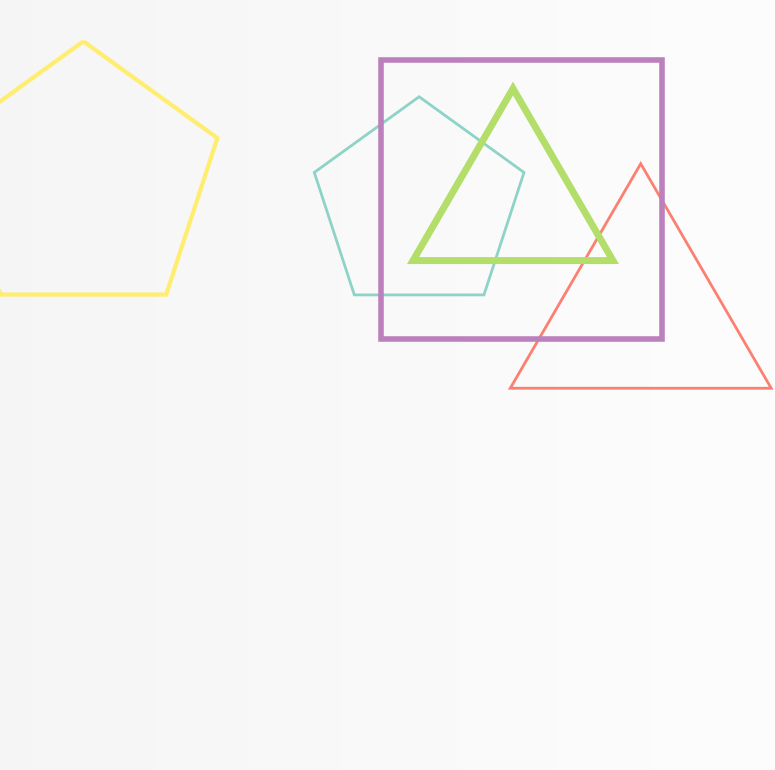[{"shape": "pentagon", "thickness": 1, "radius": 0.71, "center": [0.541, 0.732]}, {"shape": "triangle", "thickness": 1, "radius": 0.97, "center": [0.827, 0.593]}, {"shape": "triangle", "thickness": 2.5, "radius": 0.74, "center": [0.662, 0.736]}, {"shape": "square", "thickness": 2, "radius": 0.91, "center": [0.673, 0.74]}, {"shape": "pentagon", "thickness": 1.5, "radius": 0.91, "center": [0.108, 0.765]}]